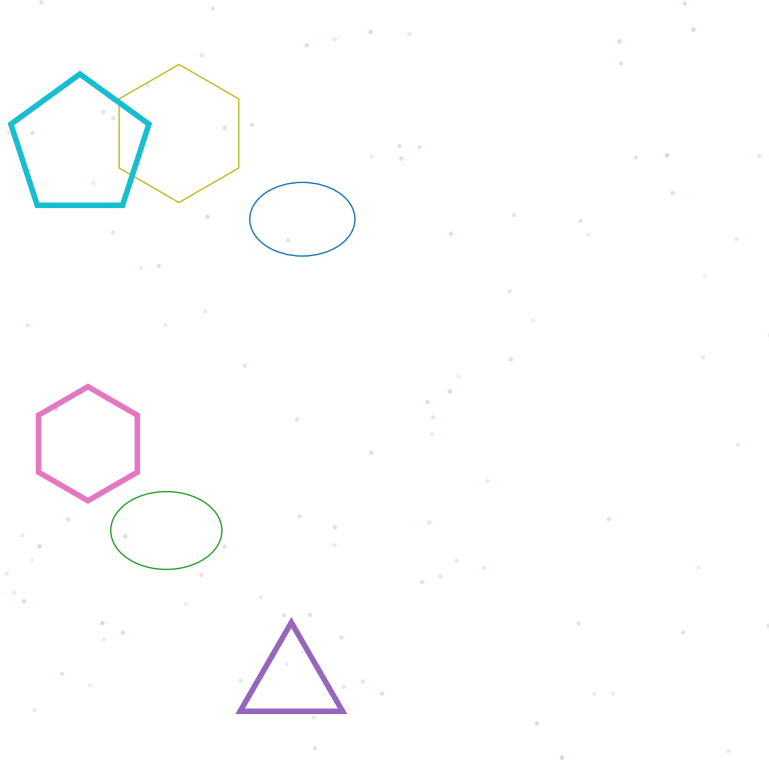[{"shape": "oval", "thickness": 0.5, "radius": 0.34, "center": [0.393, 0.715]}, {"shape": "oval", "thickness": 0.5, "radius": 0.36, "center": [0.216, 0.311]}, {"shape": "triangle", "thickness": 2, "radius": 0.38, "center": [0.378, 0.115]}, {"shape": "hexagon", "thickness": 2, "radius": 0.37, "center": [0.114, 0.424]}, {"shape": "hexagon", "thickness": 0.5, "radius": 0.45, "center": [0.232, 0.827]}, {"shape": "pentagon", "thickness": 2, "radius": 0.47, "center": [0.104, 0.81]}]